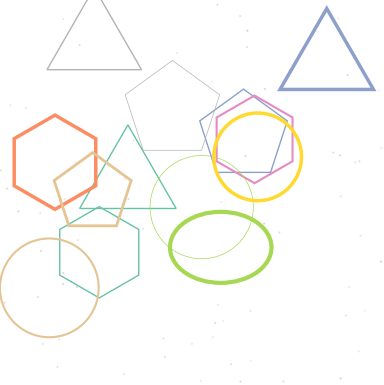[{"shape": "triangle", "thickness": 1, "radius": 0.72, "center": [0.332, 0.531]}, {"shape": "hexagon", "thickness": 1, "radius": 0.59, "center": [0.258, 0.345]}, {"shape": "hexagon", "thickness": 2.5, "radius": 0.61, "center": [0.143, 0.579]}, {"shape": "triangle", "thickness": 2.5, "radius": 0.7, "center": [0.849, 0.838]}, {"shape": "pentagon", "thickness": 1, "radius": 0.6, "center": [0.633, 0.649]}, {"shape": "hexagon", "thickness": 1.5, "radius": 0.57, "center": [0.661, 0.638]}, {"shape": "circle", "thickness": 0.5, "radius": 0.67, "center": [0.524, 0.462]}, {"shape": "oval", "thickness": 3, "radius": 0.66, "center": [0.573, 0.358]}, {"shape": "circle", "thickness": 2.5, "radius": 0.57, "center": [0.669, 0.593]}, {"shape": "circle", "thickness": 1.5, "radius": 0.64, "center": [0.128, 0.252]}, {"shape": "pentagon", "thickness": 2, "radius": 0.53, "center": [0.241, 0.499]}, {"shape": "triangle", "thickness": 1, "radius": 0.71, "center": [0.245, 0.89]}, {"shape": "pentagon", "thickness": 0.5, "radius": 0.64, "center": [0.448, 0.714]}]